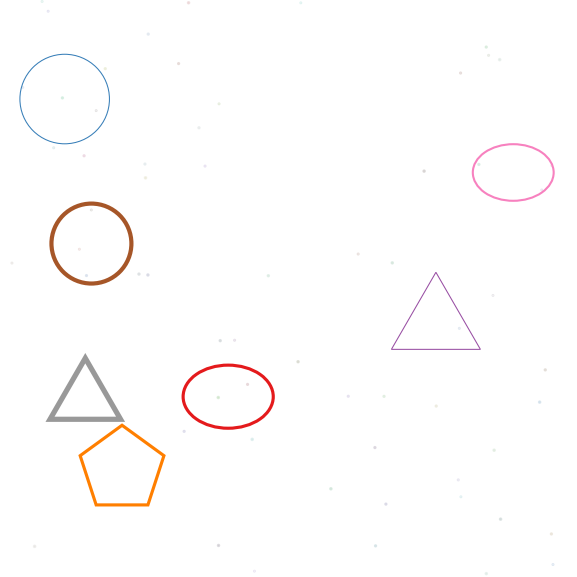[{"shape": "oval", "thickness": 1.5, "radius": 0.39, "center": [0.395, 0.312]}, {"shape": "circle", "thickness": 0.5, "radius": 0.39, "center": [0.112, 0.828]}, {"shape": "triangle", "thickness": 0.5, "radius": 0.44, "center": [0.755, 0.439]}, {"shape": "pentagon", "thickness": 1.5, "radius": 0.38, "center": [0.211, 0.187]}, {"shape": "circle", "thickness": 2, "radius": 0.35, "center": [0.158, 0.577]}, {"shape": "oval", "thickness": 1, "radius": 0.35, "center": [0.889, 0.7]}, {"shape": "triangle", "thickness": 2.5, "radius": 0.35, "center": [0.148, 0.308]}]